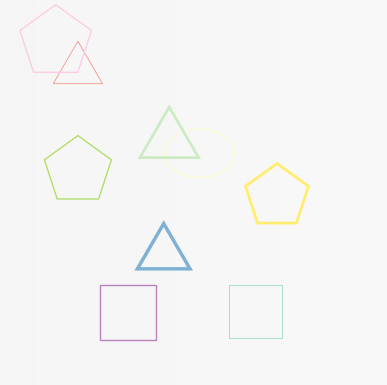[{"shape": "square", "thickness": 0.5, "radius": 0.34, "center": [0.659, 0.191]}, {"shape": "oval", "thickness": 0.5, "radius": 0.45, "center": [0.515, 0.602]}, {"shape": "triangle", "thickness": 0.5, "radius": 0.37, "center": [0.201, 0.819]}, {"shape": "triangle", "thickness": 2.5, "radius": 0.39, "center": [0.422, 0.341]}, {"shape": "pentagon", "thickness": 1, "radius": 0.45, "center": [0.201, 0.557]}, {"shape": "pentagon", "thickness": 1, "radius": 0.49, "center": [0.144, 0.891]}, {"shape": "square", "thickness": 1, "radius": 0.36, "center": [0.33, 0.187]}, {"shape": "triangle", "thickness": 2, "radius": 0.44, "center": [0.437, 0.634]}, {"shape": "pentagon", "thickness": 2, "radius": 0.43, "center": [0.715, 0.49]}]